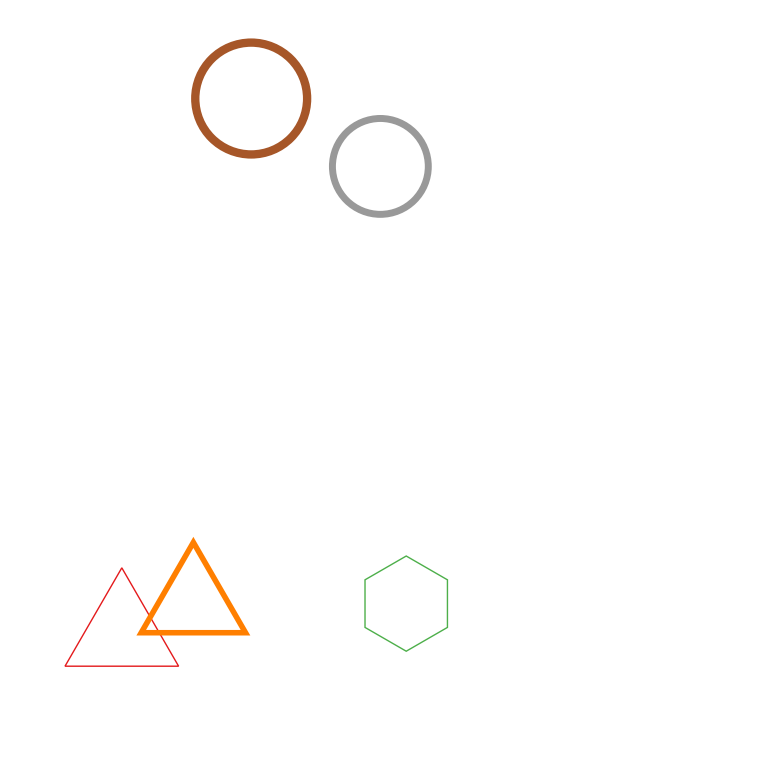[{"shape": "triangle", "thickness": 0.5, "radius": 0.43, "center": [0.158, 0.177]}, {"shape": "hexagon", "thickness": 0.5, "radius": 0.31, "center": [0.528, 0.216]}, {"shape": "triangle", "thickness": 2, "radius": 0.39, "center": [0.251, 0.217]}, {"shape": "circle", "thickness": 3, "radius": 0.36, "center": [0.326, 0.872]}, {"shape": "circle", "thickness": 2.5, "radius": 0.31, "center": [0.494, 0.784]}]